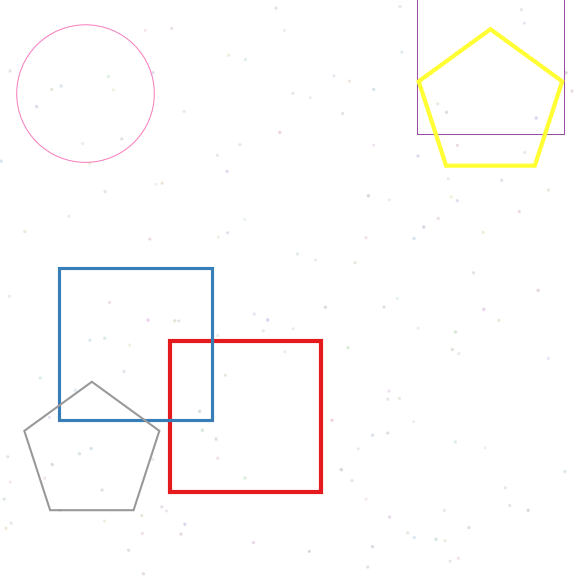[{"shape": "square", "thickness": 2, "radius": 0.66, "center": [0.425, 0.278]}, {"shape": "square", "thickness": 1.5, "radius": 0.66, "center": [0.235, 0.403]}, {"shape": "square", "thickness": 0.5, "radius": 0.63, "center": [0.849, 0.894]}, {"shape": "pentagon", "thickness": 2, "radius": 0.65, "center": [0.849, 0.818]}, {"shape": "circle", "thickness": 0.5, "radius": 0.6, "center": [0.148, 0.837]}, {"shape": "pentagon", "thickness": 1, "radius": 0.61, "center": [0.159, 0.215]}]